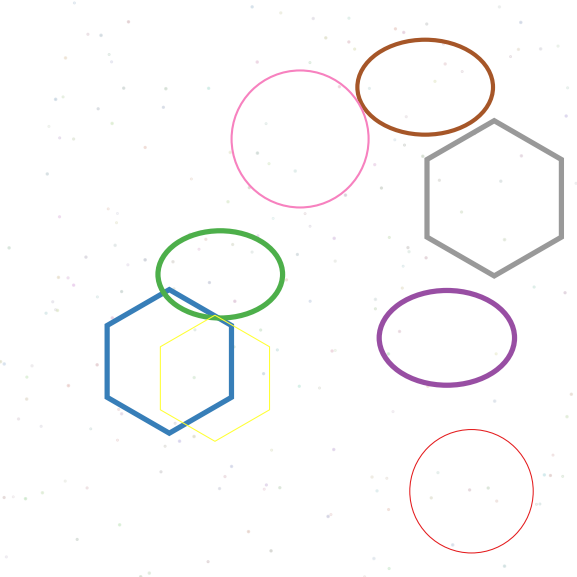[{"shape": "circle", "thickness": 0.5, "radius": 0.53, "center": [0.816, 0.148]}, {"shape": "hexagon", "thickness": 2.5, "radius": 0.62, "center": [0.293, 0.373]}, {"shape": "oval", "thickness": 2.5, "radius": 0.54, "center": [0.381, 0.524]}, {"shape": "oval", "thickness": 2.5, "radius": 0.59, "center": [0.774, 0.414]}, {"shape": "hexagon", "thickness": 0.5, "radius": 0.55, "center": [0.372, 0.344]}, {"shape": "oval", "thickness": 2, "radius": 0.59, "center": [0.736, 0.848]}, {"shape": "circle", "thickness": 1, "radius": 0.59, "center": [0.52, 0.759]}, {"shape": "hexagon", "thickness": 2.5, "radius": 0.67, "center": [0.856, 0.656]}]